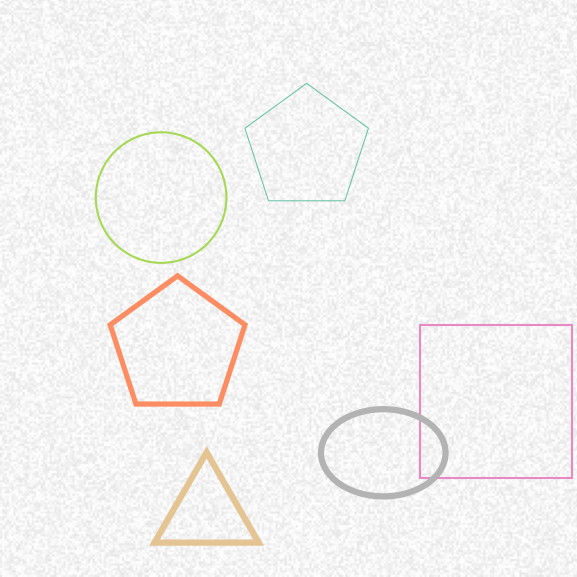[{"shape": "pentagon", "thickness": 0.5, "radius": 0.56, "center": [0.531, 0.742]}, {"shape": "pentagon", "thickness": 2.5, "radius": 0.61, "center": [0.308, 0.399]}, {"shape": "square", "thickness": 1, "radius": 0.66, "center": [0.858, 0.304]}, {"shape": "circle", "thickness": 1, "radius": 0.57, "center": [0.279, 0.657]}, {"shape": "triangle", "thickness": 3, "radius": 0.52, "center": [0.358, 0.112]}, {"shape": "oval", "thickness": 3, "radius": 0.54, "center": [0.664, 0.215]}]